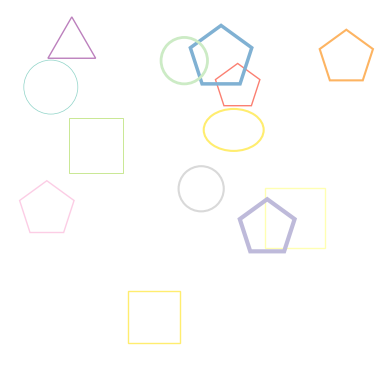[{"shape": "circle", "thickness": 0.5, "radius": 0.35, "center": [0.132, 0.774]}, {"shape": "square", "thickness": 1, "radius": 0.39, "center": [0.765, 0.434]}, {"shape": "pentagon", "thickness": 3, "radius": 0.37, "center": [0.694, 0.408]}, {"shape": "pentagon", "thickness": 1, "radius": 0.3, "center": [0.617, 0.775]}, {"shape": "pentagon", "thickness": 2.5, "radius": 0.42, "center": [0.574, 0.85]}, {"shape": "pentagon", "thickness": 1.5, "radius": 0.36, "center": [0.9, 0.85]}, {"shape": "square", "thickness": 0.5, "radius": 0.35, "center": [0.25, 0.622]}, {"shape": "pentagon", "thickness": 1, "radius": 0.37, "center": [0.122, 0.456]}, {"shape": "circle", "thickness": 1.5, "radius": 0.29, "center": [0.523, 0.51]}, {"shape": "triangle", "thickness": 1, "radius": 0.36, "center": [0.186, 0.884]}, {"shape": "circle", "thickness": 2, "radius": 0.3, "center": [0.479, 0.842]}, {"shape": "oval", "thickness": 1.5, "radius": 0.39, "center": [0.607, 0.663]}, {"shape": "square", "thickness": 1, "radius": 0.34, "center": [0.401, 0.176]}]